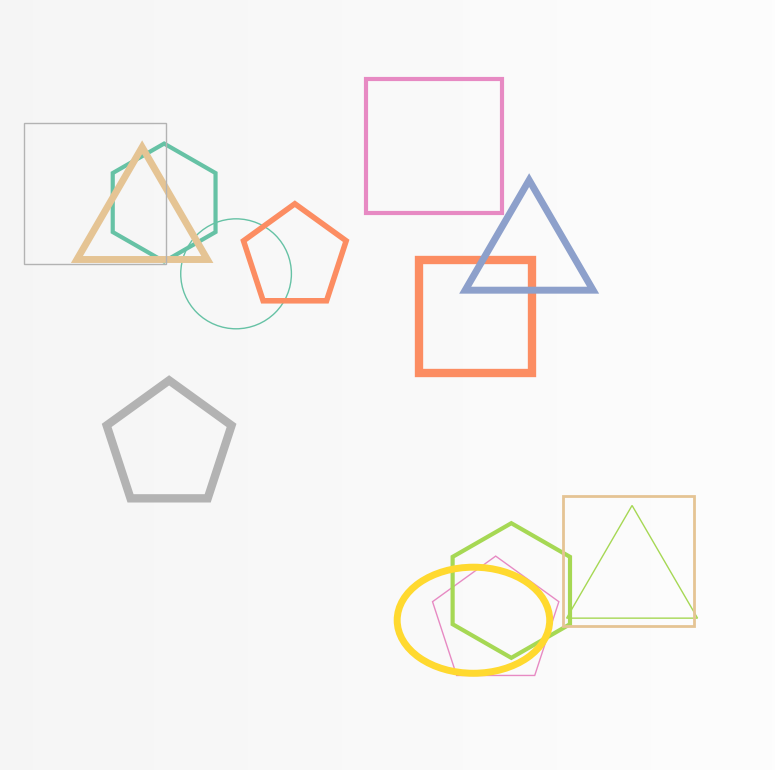[{"shape": "hexagon", "thickness": 1.5, "radius": 0.38, "center": [0.212, 0.737]}, {"shape": "circle", "thickness": 0.5, "radius": 0.36, "center": [0.305, 0.644]}, {"shape": "pentagon", "thickness": 2, "radius": 0.35, "center": [0.38, 0.666]}, {"shape": "square", "thickness": 3, "radius": 0.37, "center": [0.614, 0.589]}, {"shape": "triangle", "thickness": 2.5, "radius": 0.48, "center": [0.683, 0.671]}, {"shape": "pentagon", "thickness": 0.5, "radius": 0.43, "center": [0.64, 0.192]}, {"shape": "square", "thickness": 1.5, "radius": 0.44, "center": [0.56, 0.81]}, {"shape": "hexagon", "thickness": 1.5, "radius": 0.44, "center": [0.66, 0.233]}, {"shape": "triangle", "thickness": 0.5, "radius": 0.49, "center": [0.816, 0.246]}, {"shape": "oval", "thickness": 2.5, "radius": 0.49, "center": [0.611, 0.195]}, {"shape": "triangle", "thickness": 2.5, "radius": 0.49, "center": [0.183, 0.712]}, {"shape": "square", "thickness": 1, "radius": 0.42, "center": [0.811, 0.272]}, {"shape": "square", "thickness": 0.5, "radius": 0.46, "center": [0.123, 0.749]}, {"shape": "pentagon", "thickness": 3, "radius": 0.42, "center": [0.218, 0.421]}]